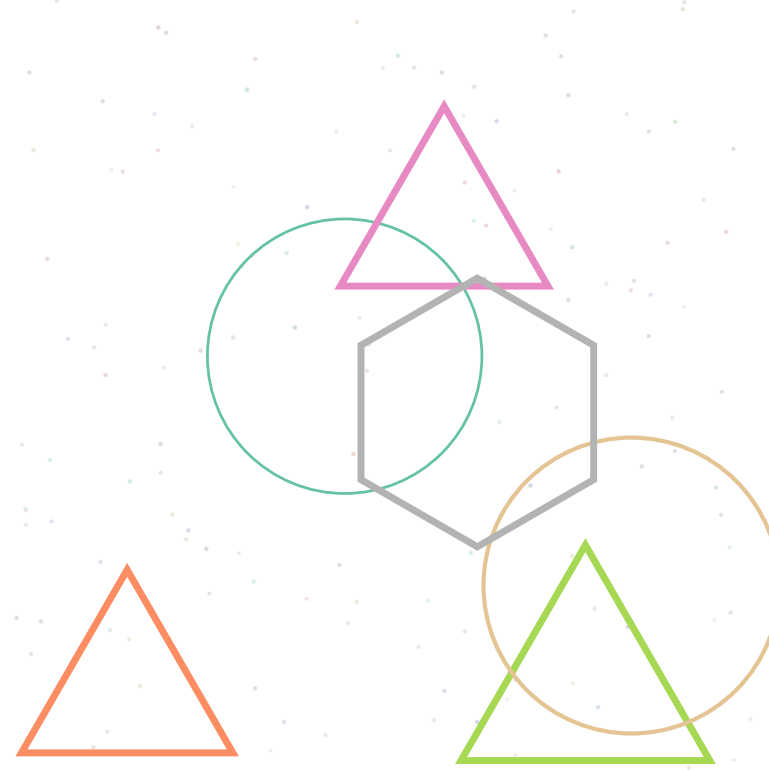[{"shape": "circle", "thickness": 1, "radius": 0.89, "center": [0.448, 0.537]}, {"shape": "triangle", "thickness": 2.5, "radius": 0.79, "center": [0.165, 0.101]}, {"shape": "triangle", "thickness": 2.5, "radius": 0.78, "center": [0.577, 0.706]}, {"shape": "triangle", "thickness": 2.5, "radius": 0.93, "center": [0.76, 0.106]}, {"shape": "circle", "thickness": 1.5, "radius": 0.96, "center": [0.82, 0.24]}, {"shape": "hexagon", "thickness": 2.5, "radius": 0.87, "center": [0.62, 0.464]}]